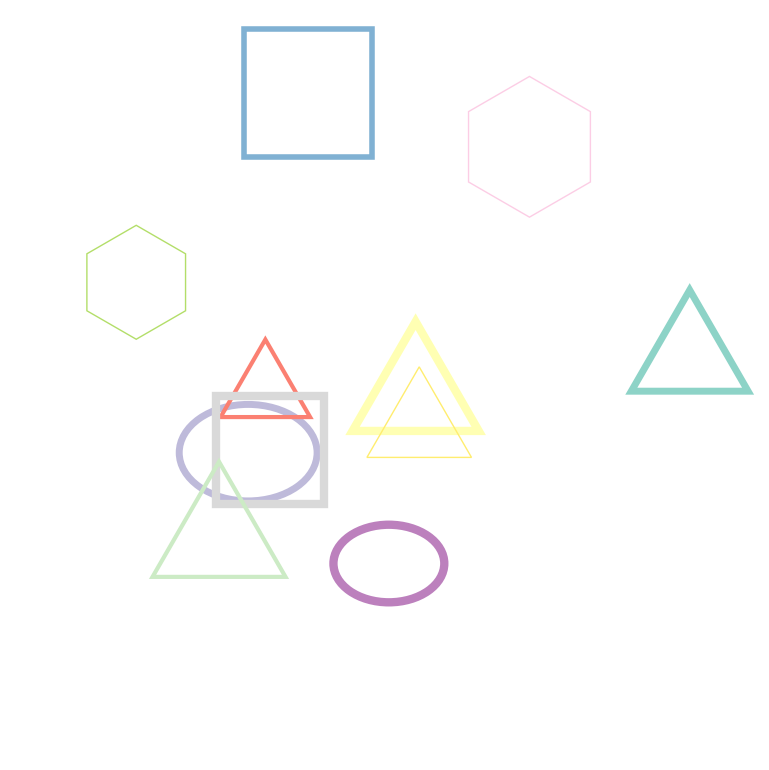[{"shape": "triangle", "thickness": 2.5, "radius": 0.44, "center": [0.896, 0.536]}, {"shape": "triangle", "thickness": 3, "radius": 0.47, "center": [0.54, 0.488]}, {"shape": "oval", "thickness": 2.5, "radius": 0.45, "center": [0.322, 0.412]}, {"shape": "triangle", "thickness": 1.5, "radius": 0.34, "center": [0.345, 0.492]}, {"shape": "square", "thickness": 2, "radius": 0.41, "center": [0.4, 0.879]}, {"shape": "hexagon", "thickness": 0.5, "radius": 0.37, "center": [0.177, 0.633]}, {"shape": "hexagon", "thickness": 0.5, "radius": 0.46, "center": [0.688, 0.809]}, {"shape": "square", "thickness": 3, "radius": 0.35, "center": [0.35, 0.416]}, {"shape": "oval", "thickness": 3, "radius": 0.36, "center": [0.505, 0.268]}, {"shape": "triangle", "thickness": 1.5, "radius": 0.5, "center": [0.284, 0.301]}, {"shape": "triangle", "thickness": 0.5, "radius": 0.39, "center": [0.544, 0.445]}]